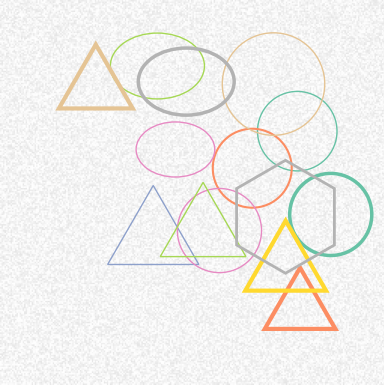[{"shape": "circle", "thickness": 2.5, "radius": 0.53, "center": [0.859, 0.443]}, {"shape": "circle", "thickness": 1, "radius": 0.52, "center": [0.772, 0.659]}, {"shape": "triangle", "thickness": 3, "radius": 0.53, "center": [0.779, 0.199]}, {"shape": "circle", "thickness": 1.5, "radius": 0.51, "center": [0.655, 0.563]}, {"shape": "triangle", "thickness": 1, "radius": 0.68, "center": [0.398, 0.381]}, {"shape": "oval", "thickness": 1, "radius": 0.51, "center": [0.456, 0.612]}, {"shape": "circle", "thickness": 1, "radius": 0.55, "center": [0.57, 0.401]}, {"shape": "triangle", "thickness": 1, "radius": 0.64, "center": [0.527, 0.398]}, {"shape": "oval", "thickness": 1, "radius": 0.61, "center": [0.409, 0.829]}, {"shape": "triangle", "thickness": 3, "radius": 0.61, "center": [0.742, 0.306]}, {"shape": "triangle", "thickness": 3, "radius": 0.55, "center": [0.249, 0.774]}, {"shape": "circle", "thickness": 1, "radius": 0.67, "center": [0.71, 0.782]}, {"shape": "hexagon", "thickness": 2, "radius": 0.73, "center": [0.742, 0.437]}, {"shape": "oval", "thickness": 2.5, "radius": 0.62, "center": [0.484, 0.788]}]